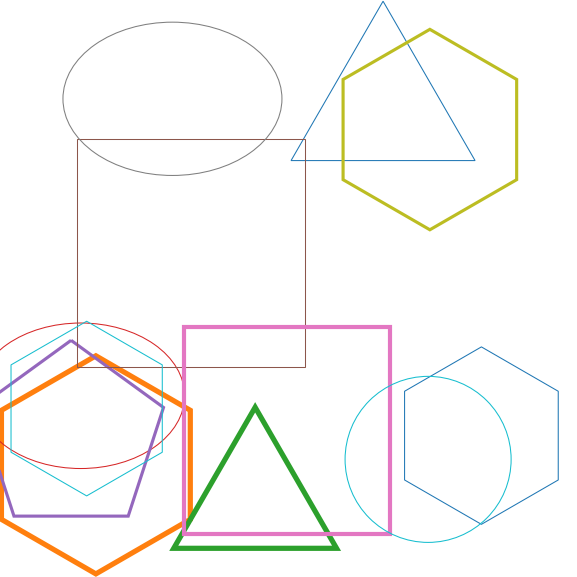[{"shape": "triangle", "thickness": 0.5, "radius": 0.92, "center": [0.663, 0.813]}, {"shape": "hexagon", "thickness": 0.5, "radius": 0.77, "center": [0.834, 0.245]}, {"shape": "hexagon", "thickness": 2.5, "radius": 0.94, "center": [0.166, 0.194]}, {"shape": "triangle", "thickness": 2.5, "radius": 0.81, "center": [0.442, 0.131]}, {"shape": "oval", "thickness": 0.5, "radius": 0.9, "center": [0.14, 0.314]}, {"shape": "pentagon", "thickness": 1.5, "radius": 0.84, "center": [0.123, 0.242]}, {"shape": "square", "thickness": 0.5, "radius": 0.99, "center": [0.33, 0.561]}, {"shape": "square", "thickness": 2, "radius": 0.9, "center": [0.497, 0.253]}, {"shape": "oval", "thickness": 0.5, "radius": 0.95, "center": [0.299, 0.828]}, {"shape": "hexagon", "thickness": 1.5, "radius": 0.87, "center": [0.744, 0.775]}, {"shape": "hexagon", "thickness": 0.5, "radius": 0.76, "center": [0.15, 0.292]}, {"shape": "circle", "thickness": 0.5, "radius": 0.72, "center": [0.741, 0.204]}]